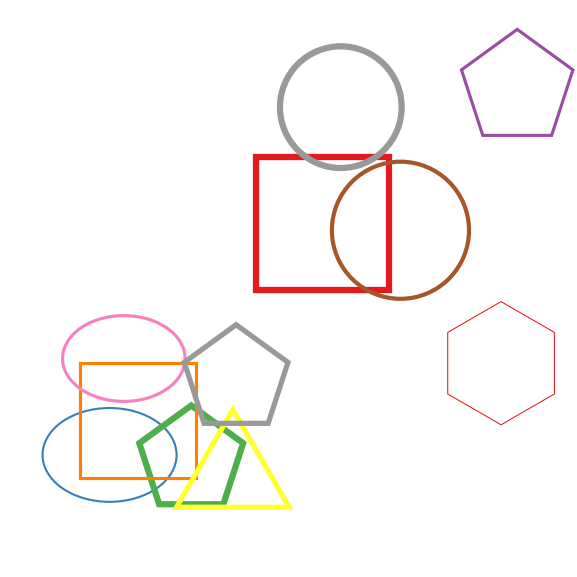[{"shape": "square", "thickness": 3, "radius": 0.58, "center": [0.558, 0.613]}, {"shape": "hexagon", "thickness": 0.5, "radius": 0.53, "center": [0.868, 0.37]}, {"shape": "oval", "thickness": 1, "radius": 0.58, "center": [0.19, 0.211]}, {"shape": "pentagon", "thickness": 3, "radius": 0.47, "center": [0.331, 0.202]}, {"shape": "pentagon", "thickness": 1.5, "radius": 0.51, "center": [0.896, 0.847]}, {"shape": "square", "thickness": 1.5, "radius": 0.5, "center": [0.239, 0.271]}, {"shape": "triangle", "thickness": 2.5, "radius": 0.56, "center": [0.403, 0.177]}, {"shape": "circle", "thickness": 2, "radius": 0.59, "center": [0.693, 0.6]}, {"shape": "oval", "thickness": 1.5, "radius": 0.53, "center": [0.214, 0.378]}, {"shape": "circle", "thickness": 3, "radius": 0.53, "center": [0.59, 0.814]}, {"shape": "pentagon", "thickness": 2.5, "radius": 0.47, "center": [0.409, 0.342]}]